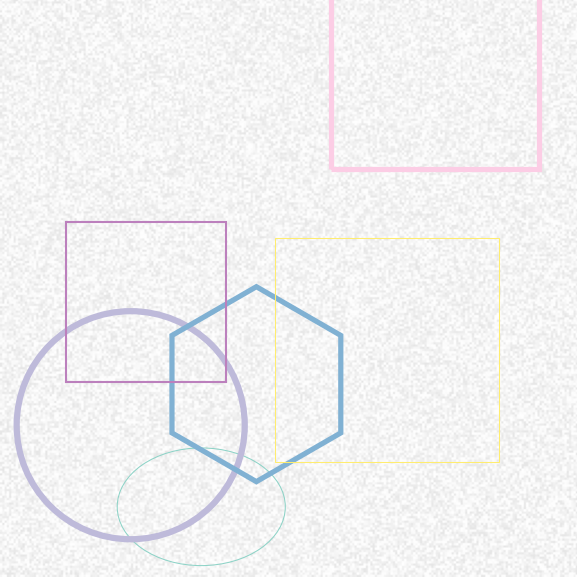[{"shape": "oval", "thickness": 0.5, "radius": 0.73, "center": [0.349, 0.122]}, {"shape": "circle", "thickness": 3, "radius": 0.99, "center": [0.226, 0.263]}, {"shape": "hexagon", "thickness": 2.5, "radius": 0.84, "center": [0.444, 0.334]}, {"shape": "square", "thickness": 2.5, "radius": 0.9, "center": [0.753, 0.886]}, {"shape": "square", "thickness": 1, "radius": 0.69, "center": [0.253, 0.476]}, {"shape": "square", "thickness": 0.5, "radius": 0.97, "center": [0.67, 0.393]}]